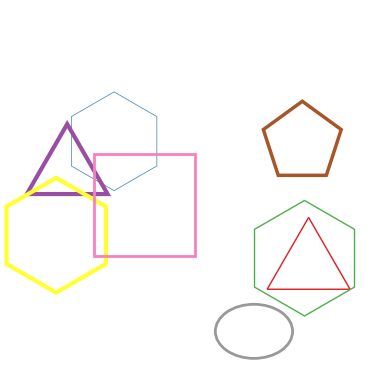[{"shape": "triangle", "thickness": 1, "radius": 0.62, "center": [0.802, 0.311]}, {"shape": "hexagon", "thickness": 0.5, "radius": 0.64, "center": [0.296, 0.633]}, {"shape": "hexagon", "thickness": 1, "radius": 0.75, "center": [0.791, 0.329]}, {"shape": "triangle", "thickness": 3, "radius": 0.61, "center": [0.175, 0.557]}, {"shape": "hexagon", "thickness": 3, "radius": 0.75, "center": [0.146, 0.389]}, {"shape": "pentagon", "thickness": 2.5, "radius": 0.53, "center": [0.785, 0.631]}, {"shape": "square", "thickness": 2, "radius": 0.66, "center": [0.376, 0.467]}, {"shape": "oval", "thickness": 2, "radius": 0.5, "center": [0.66, 0.139]}]